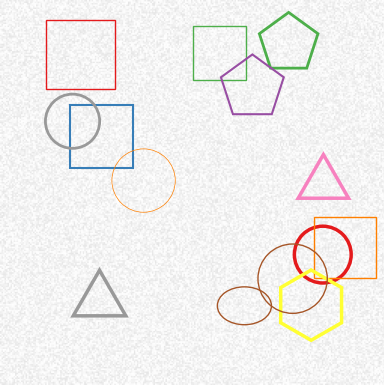[{"shape": "circle", "thickness": 2.5, "radius": 0.37, "center": [0.838, 0.339]}, {"shape": "square", "thickness": 1, "radius": 0.45, "center": [0.209, 0.858]}, {"shape": "square", "thickness": 1.5, "radius": 0.41, "center": [0.264, 0.645]}, {"shape": "pentagon", "thickness": 2, "radius": 0.4, "center": [0.75, 0.888]}, {"shape": "square", "thickness": 1, "radius": 0.35, "center": [0.57, 0.862]}, {"shape": "pentagon", "thickness": 1.5, "radius": 0.43, "center": [0.655, 0.773]}, {"shape": "circle", "thickness": 0.5, "radius": 0.41, "center": [0.373, 0.531]}, {"shape": "square", "thickness": 1, "radius": 0.4, "center": [0.896, 0.358]}, {"shape": "hexagon", "thickness": 2.5, "radius": 0.46, "center": [0.808, 0.207]}, {"shape": "oval", "thickness": 1, "radius": 0.35, "center": [0.635, 0.206]}, {"shape": "circle", "thickness": 1, "radius": 0.45, "center": [0.76, 0.276]}, {"shape": "triangle", "thickness": 2.5, "radius": 0.38, "center": [0.84, 0.523]}, {"shape": "triangle", "thickness": 2.5, "radius": 0.39, "center": [0.258, 0.219]}, {"shape": "circle", "thickness": 2, "radius": 0.35, "center": [0.188, 0.685]}]